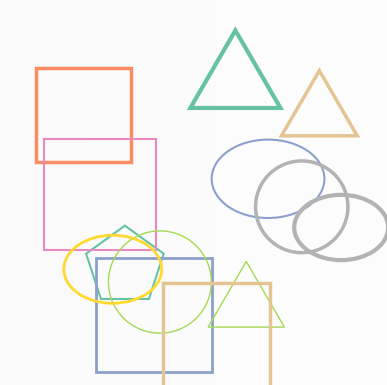[{"shape": "pentagon", "thickness": 1.5, "radius": 0.53, "center": [0.322, 0.309]}, {"shape": "triangle", "thickness": 3, "radius": 0.67, "center": [0.607, 0.787]}, {"shape": "square", "thickness": 2.5, "radius": 0.61, "center": [0.216, 0.701]}, {"shape": "square", "thickness": 2, "radius": 0.75, "center": [0.397, 0.182]}, {"shape": "oval", "thickness": 1.5, "radius": 0.73, "center": [0.692, 0.536]}, {"shape": "square", "thickness": 1.5, "radius": 0.72, "center": [0.258, 0.494]}, {"shape": "triangle", "thickness": 1, "radius": 0.57, "center": [0.635, 0.207]}, {"shape": "circle", "thickness": 1, "radius": 0.66, "center": [0.413, 0.267]}, {"shape": "oval", "thickness": 2, "radius": 0.63, "center": [0.291, 0.301]}, {"shape": "square", "thickness": 2.5, "radius": 0.69, "center": [0.558, 0.128]}, {"shape": "triangle", "thickness": 2.5, "radius": 0.56, "center": [0.824, 0.704]}, {"shape": "oval", "thickness": 3, "radius": 0.61, "center": [0.88, 0.409]}, {"shape": "circle", "thickness": 2.5, "radius": 0.6, "center": [0.779, 0.463]}]